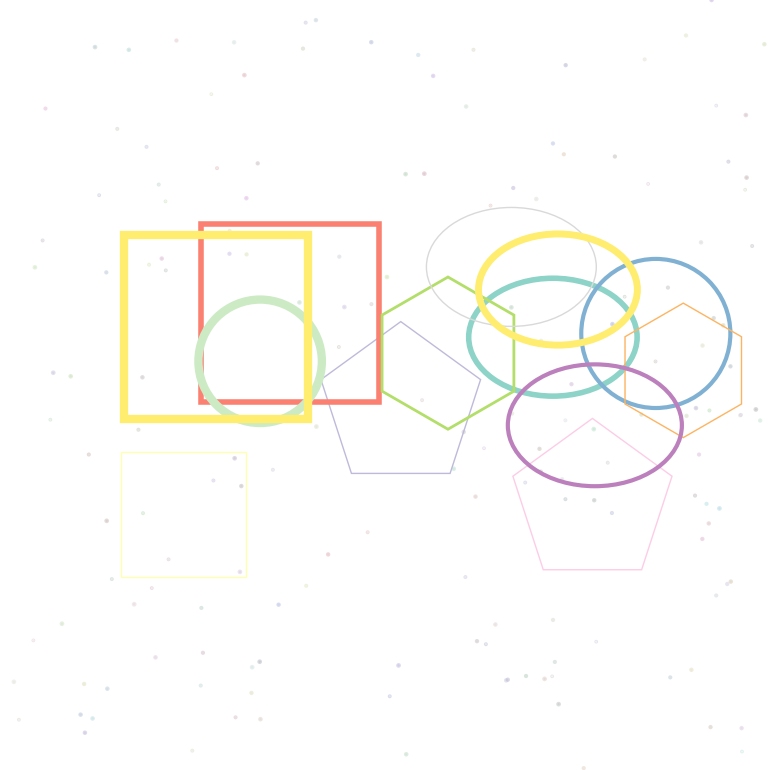[{"shape": "oval", "thickness": 2, "radius": 0.55, "center": [0.718, 0.562]}, {"shape": "square", "thickness": 0.5, "radius": 0.4, "center": [0.238, 0.332]}, {"shape": "pentagon", "thickness": 0.5, "radius": 0.54, "center": [0.52, 0.473]}, {"shape": "square", "thickness": 2, "radius": 0.58, "center": [0.376, 0.593]}, {"shape": "circle", "thickness": 1.5, "radius": 0.48, "center": [0.852, 0.567]}, {"shape": "hexagon", "thickness": 0.5, "radius": 0.44, "center": [0.887, 0.519]}, {"shape": "hexagon", "thickness": 1, "radius": 0.49, "center": [0.582, 0.541]}, {"shape": "pentagon", "thickness": 0.5, "radius": 0.54, "center": [0.769, 0.348]}, {"shape": "oval", "thickness": 0.5, "radius": 0.55, "center": [0.664, 0.653]}, {"shape": "oval", "thickness": 1.5, "radius": 0.57, "center": [0.773, 0.448]}, {"shape": "circle", "thickness": 3, "radius": 0.4, "center": [0.338, 0.531]}, {"shape": "oval", "thickness": 2.5, "radius": 0.52, "center": [0.725, 0.624]}, {"shape": "square", "thickness": 3, "radius": 0.6, "center": [0.28, 0.575]}]